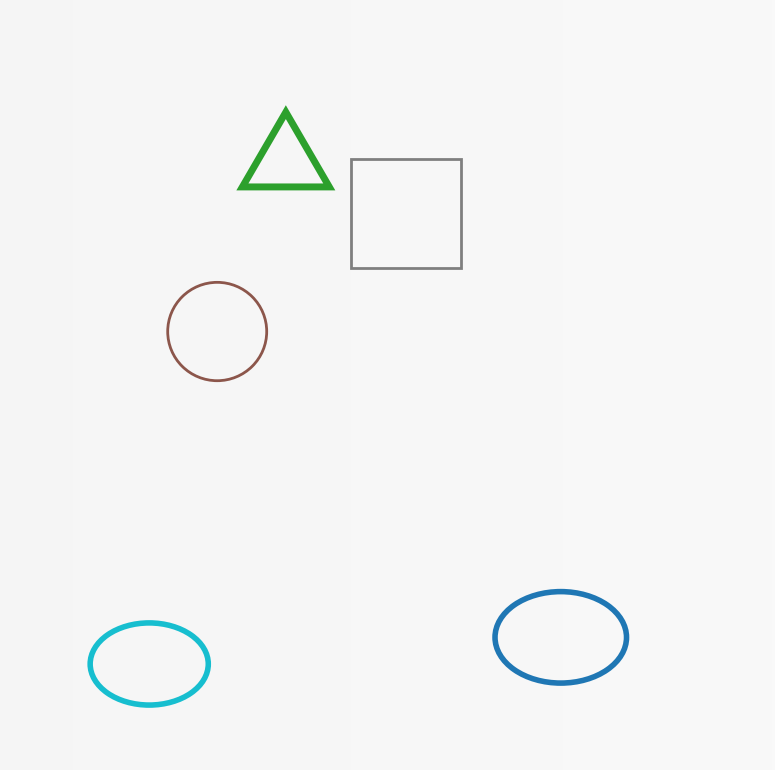[{"shape": "oval", "thickness": 2, "radius": 0.42, "center": [0.724, 0.172]}, {"shape": "triangle", "thickness": 2.5, "radius": 0.32, "center": [0.369, 0.79]}, {"shape": "circle", "thickness": 1, "radius": 0.32, "center": [0.28, 0.569]}, {"shape": "square", "thickness": 1, "radius": 0.35, "center": [0.524, 0.723]}, {"shape": "oval", "thickness": 2, "radius": 0.38, "center": [0.193, 0.138]}]